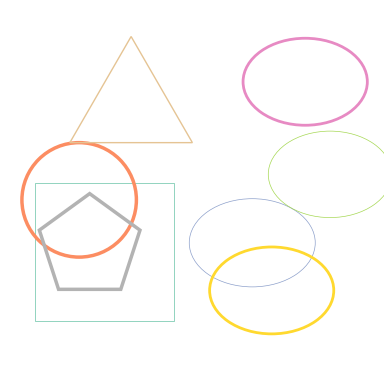[{"shape": "square", "thickness": 0.5, "radius": 0.9, "center": [0.272, 0.345]}, {"shape": "circle", "thickness": 2.5, "radius": 0.74, "center": [0.206, 0.481]}, {"shape": "oval", "thickness": 0.5, "radius": 0.82, "center": [0.655, 0.369]}, {"shape": "oval", "thickness": 2, "radius": 0.81, "center": [0.793, 0.788]}, {"shape": "oval", "thickness": 0.5, "radius": 0.8, "center": [0.857, 0.547]}, {"shape": "oval", "thickness": 2, "radius": 0.81, "center": [0.706, 0.246]}, {"shape": "triangle", "thickness": 1, "radius": 0.92, "center": [0.341, 0.721]}, {"shape": "pentagon", "thickness": 2.5, "radius": 0.69, "center": [0.233, 0.36]}]